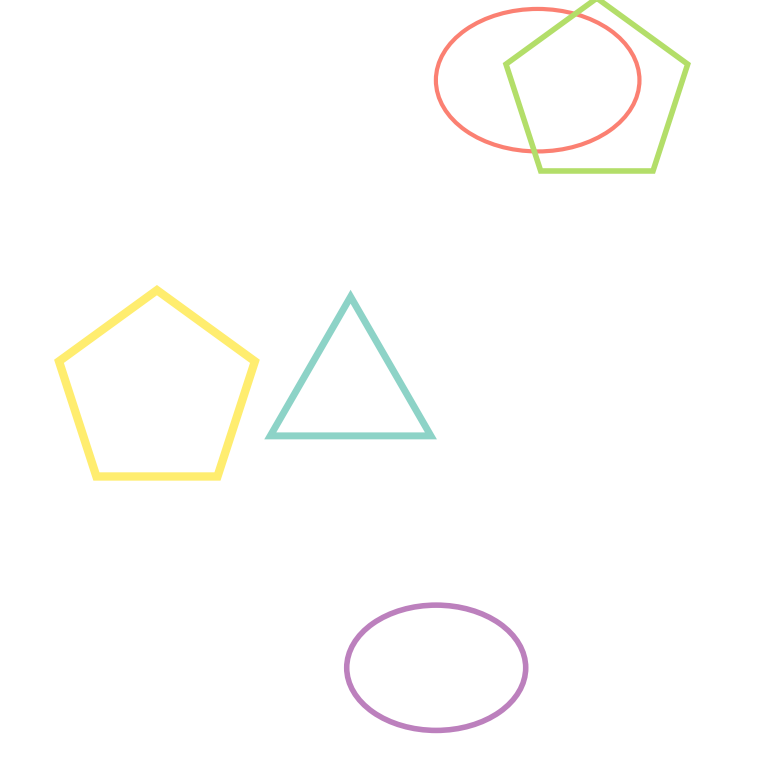[{"shape": "triangle", "thickness": 2.5, "radius": 0.6, "center": [0.455, 0.494]}, {"shape": "oval", "thickness": 1.5, "radius": 0.66, "center": [0.698, 0.896]}, {"shape": "pentagon", "thickness": 2, "radius": 0.62, "center": [0.775, 0.878]}, {"shape": "oval", "thickness": 2, "radius": 0.58, "center": [0.567, 0.133]}, {"shape": "pentagon", "thickness": 3, "radius": 0.67, "center": [0.204, 0.489]}]